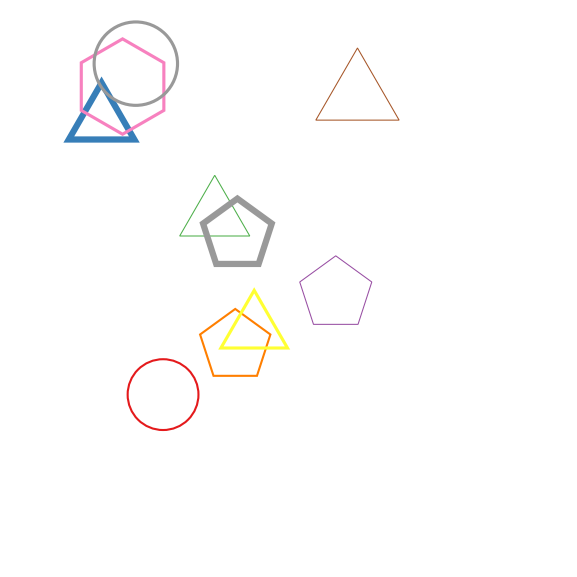[{"shape": "circle", "thickness": 1, "radius": 0.31, "center": [0.282, 0.316]}, {"shape": "triangle", "thickness": 3, "radius": 0.33, "center": [0.176, 0.79]}, {"shape": "triangle", "thickness": 0.5, "radius": 0.35, "center": [0.372, 0.626]}, {"shape": "pentagon", "thickness": 0.5, "radius": 0.33, "center": [0.581, 0.491]}, {"shape": "pentagon", "thickness": 1, "radius": 0.32, "center": [0.407, 0.4]}, {"shape": "triangle", "thickness": 1.5, "radius": 0.33, "center": [0.44, 0.43]}, {"shape": "triangle", "thickness": 0.5, "radius": 0.42, "center": [0.619, 0.833]}, {"shape": "hexagon", "thickness": 1.5, "radius": 0.41, "center": [0.212, 0.849]}, {"shape": "pentagon", "thickness": 3, "radius": 0.31, "center": [0.411, 0.593]}, {"shape": "circle", "thickness": 1.5, "radius": 0.36, "center": [0.235, 0.889]}]